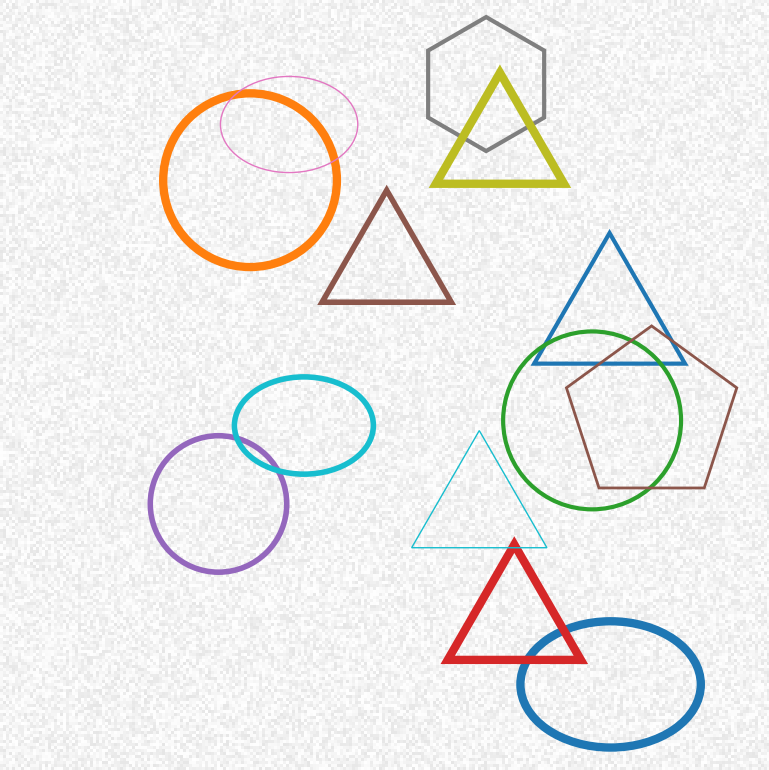[{"shape": "oval", "thickness": 3, "radius": 0.59, "center": [0.793, 0.111]}, {"shape": "triangle", "thickness": 1.5, "radius": 0.57, "center": [0.792, 0.584]}, {"shape": "circle", "thickness": 3, "radius": 0.56, "center": [0.325, 0.766]}, {"shape": "circle", "thickness": 1.5, "radius": 0.58, "center": [0.769, 0.454]}, {"shape": "triangle", "thickness": 3, "radius": 0.5, "center": [0.668, 0.193]}, {"shape": "circle", "thickness": 2, "radius": 0.44, "center": [0.284, 0.346]}, {"shape": "pentagon", "thickness": 1, "radius": 0.58, "center": [0.846, 0.46]}, {"shape": "triangle", "thickness": 2, "radius": 0.48, "center": [0.502, 0.656]}, {"shape": "oval", "thickness": 0.5, "radius": 0.45, "center": [0.375, 0.838]}, {"shape": "hexagon", "thickness": 1.5, "radius": 0.43, "center": [0.631, 0.891]}, {"shape": "triangle", "thickness": 3, "radius": 0.48, "center": [0.649, 0.809]}, {"shape": "oval", "thickness": 2, "radius": 0.45, "center": [0.395, 0.447]}, {"shape": "triangle", "thickness": 0.5, "radius": 0.51, "center": [0.622, 0.339]}]